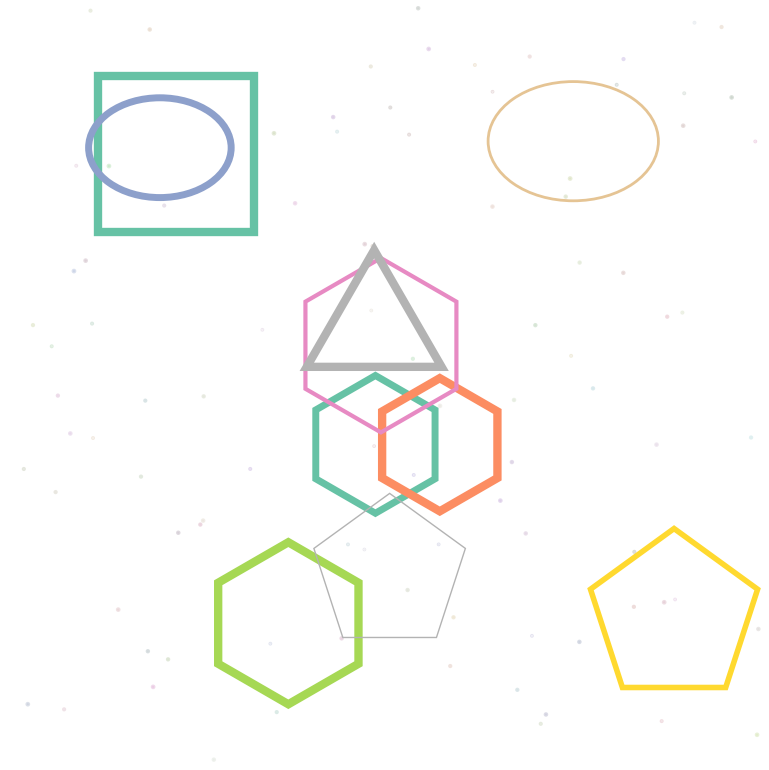[{"shape": "square", "thickness": 3, "radius": 0.5, "center": [0.228, 0.8]}, {"shape": "hexagon", "thickness": 2.5, "radius": 0.45, "center": [0.488, 0.423]}, {"shape": "hexagon", "thickness": 3, "radius": 0.43, "center": [0.571, 0.422]}, {"shape": "oval", "thickness": 2.5, "radius": 0.46, "center": [0.208, 0.808]}, {"shape": "hexagon", "thickness": 1.5, "radius": 0.57, "center": [0.495, 0.552]}, {"shape": "hexagon", "thickness": 3, "radius": 0.53, "center": [0.374, 0.191]}, {"shape": "pentagon", "thickness": 2, "radius": 0.57, "center": [0.875, 0.199]}, {"shape": "oval", "thickness": 1, "radius": 0.55, "center": [0.744, 0.817]}, {"shape": "pentagon", "thickness": 0.5, "radius": 0.52, "center": [0.506, 0.256]}, {"shape": "triangle", "thickness": 3, "radius": 0.51, "center": [0.486, 0.574]}]